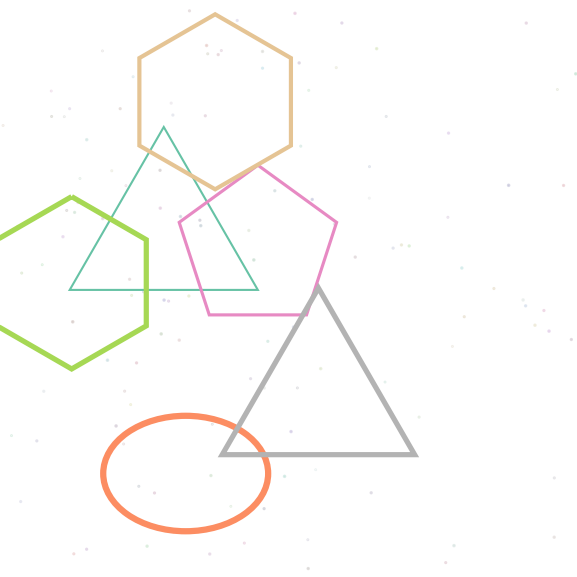[{"shape": "triangle", "thickness": 1, "radius": 0.94, "center": [0.284, 0.591]}, {"shape": "oval", "thickness": 3, "radius": 0.71, "center": [0.322, 0.179]}, {"shape": "pentagon", "thickness": 1.5, "radius": 0.72, "center": [0.447, 0.57]}, {"shape": "hexagon", "thickness": 2.5, "radius": 0.75, "center": [0.124, 0.509]}, {"shape": "hexagon", "thickness": 2, "radius": 0.76, "center": [0.373, 0.823]}, {"shape": "triangle", "thickness": 2.5, "radius": 0.96, "center": [0.551, 0.308]}]